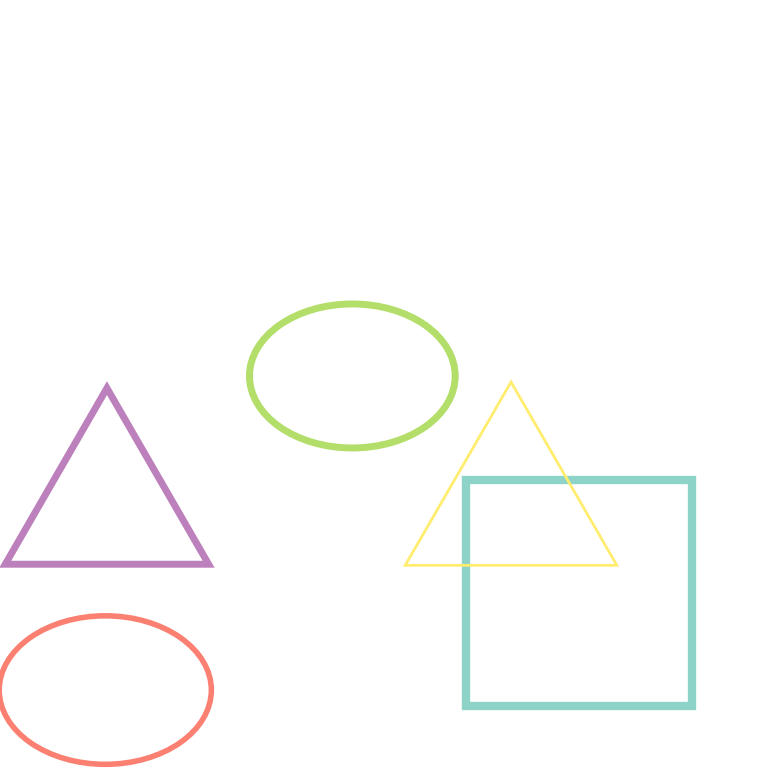[{"shape": "square", "thickness": 3, "radius": 0.74, "center": [0.752, 0.23]}, {"shape": "oval", "thickness": 2, "radius": 0.69, "center": [0.137, 0.104]}, {"shape": "oval", "thickness": 2.5, "radius": 0.67, "center": [0.458, 0.512]}, {"shape": "triangle", "thickness": 2.5, "radius": 0.76, "center": [0.139, 0.343]}, {"shape": "triangle", "thickness": 1, "radius": 0.79, "center": [0.664, 0.345]}]